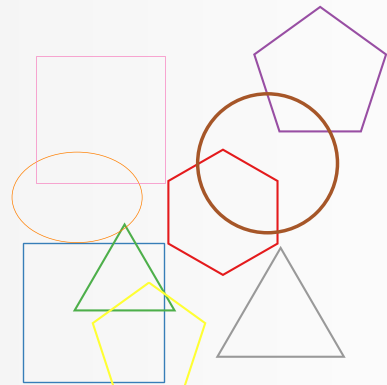[{"shape": "hexagon", "thickness": 1.5, "radius": 0.81, "center": [0.575, 0.449]}, {"shape": "square", "thickness": 1, "radius": 0.9, "center": [0.241, 0.189]}, {"shape": "triangle", "thickness": 1.5, "radius": 0.74, "center": [0.321, 0.268]}, {"shape": "pentagon", "thickness": 1.5, "radius": 0.89, "center": [0.826, 0.803]}, {"shape": "oval", "thickness": 0.5, "radius": 0.84, "center": [0.199, 0.487]}, {"shape": "pentagon", "thickness": 1.5, "radius": 0.76, "center": [0.385, 0.113]}, {"shape": "circle", "thickness": 2.5, "radius": 0.9, "center": [0.691, 0.576]}, {"shape": "square", "thickness": 0.5, "radius": 0.83, "center": [0.259, 0.689]}, {"shape": "triangle", "thickness": 1.5, "radius": 0.94, "center": [0.724, 0.168]}]